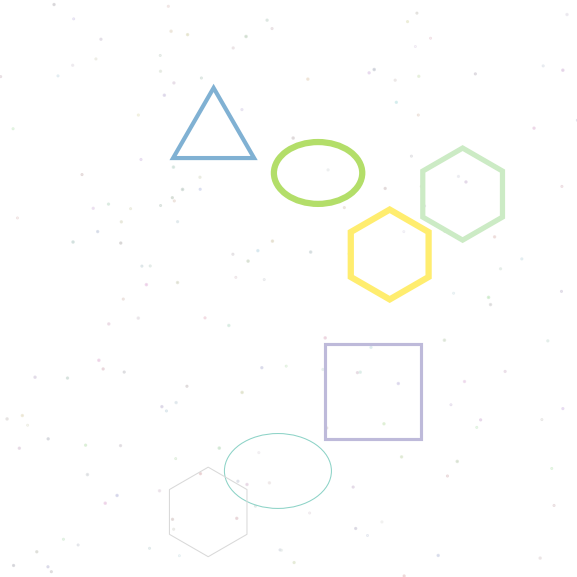[{"shape": "oval", "thickness": 0.5, "radius": 0.46, "center": [0.481, 0.184]}, {"shape": "square", "thickness": 1.5, "radius": 0.41, "center": [0.646, 0.321]}, {"shape": "triangle", "thickness": 2, "radius": 0.4, "center": [0.37, 0.766]}, {"shape": "oval", "thickness": 3, "radius": 0.38, "center": [0.551, 0.7]}, {"shape": "hexagon", "thickness": 0.5, "radius": 0.39, "center": [0.361, 0.113]}, {"shape": "hexagon", "thickness": 2.5, "radius": 0.4, "center": [0.801, 0.663]}, {"shape": "hexagon", "thickness": 3, "radius": 0.39, "center": [0.675, 0.558]}]